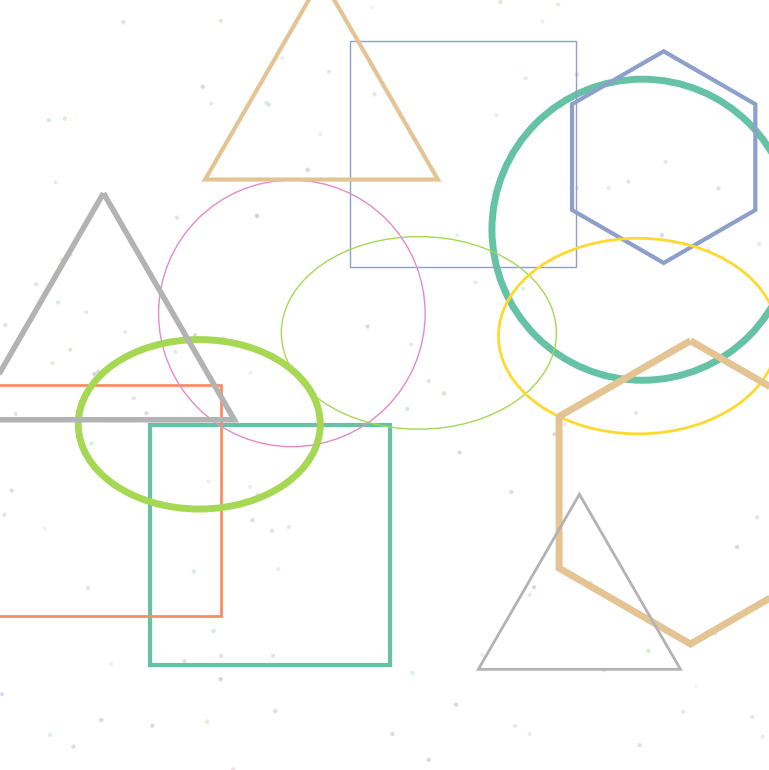[{"shape": "square", "thickness": 1.5, "radius": 0.78, "center": [0.351, 0.292]}, {"shape": "circle", "thickness": 2.5, "radius": 0.98, "center": [0.834, 0.702]}, {"shape": "square", "thickness": 1, "radius": 0.75, "center": [0.137, 0.35]}, {"shape": "square", "thickness": 0.5, "radius": 0.73, "center": [0.601, 0.8]}, {"shape": "hexagon", "thickness": 1.5, "radius": 0.69, "center": [0.862, 0.796]}, {"shape": "circle", "thickness": 0.5, "radius": 0.87, "center": [0.379, 0.593]}, {"shape": "oval", "thickness": 0.5, "radius": 0.89, "center": [0.544, 0.568]}, {"shape": "oval", "thickness": 2.5, "radius": 0.79, "center": [0.259, 0.449]}, {"shape": "oval", "thickness": 1, "radius": 0.91, "center": [0.829, 0.564]}, {"shape": "hexagon", "thickness": 2.5, "radius": 0.98, "center": [0.897, 0.361]}, {"shape": "triangle", "thickness": 1.5, "radius": 0.87, "center": [0.418, 0.854]}, {"shape": "triangle", "thickness": 1, "radius": 0.76, "center": [0.752, 0.207]}, {"shape": "triangle", "thickness": 2, "radius": 0.98, "center": [0.134, 0.553]}]